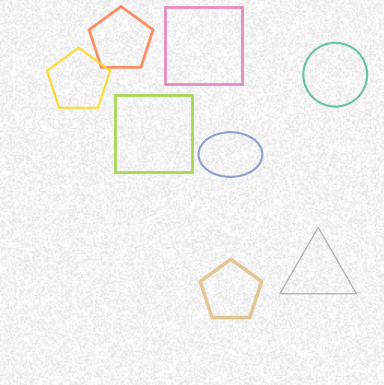[{"shape": "circle", "thickness": 1.5, "radius": 0.41, "center": [0.871, 0.806]}, {"shape": "pentagon", "thickness": 2, "radius": 0.44, "center": [0.315, 0.896]}, {"shape": "oval", "thickness": 1.5, "radius": 0.41, "center": [0.599, 0.599]}, {"shape": "square", "thickness": 2, "radius": 0.5, "center": [0.529, 0.881]}, {"shape": "square", "thickness": 2, "radius": 0.5, "center": [0.399, 0.654]}, {"shape": "pentagon", "thickness": 1.5, "radius": 0.43, "center": [0.204, 0.79]}, {"shape": "pentagon", "thickness": 2.5, "radius": 0.42, "center": [0.6, 0.243]}, {"shape": "triangle", "thickness": 1, "radius": 0.57, "center": [0.826, 0.294]}]